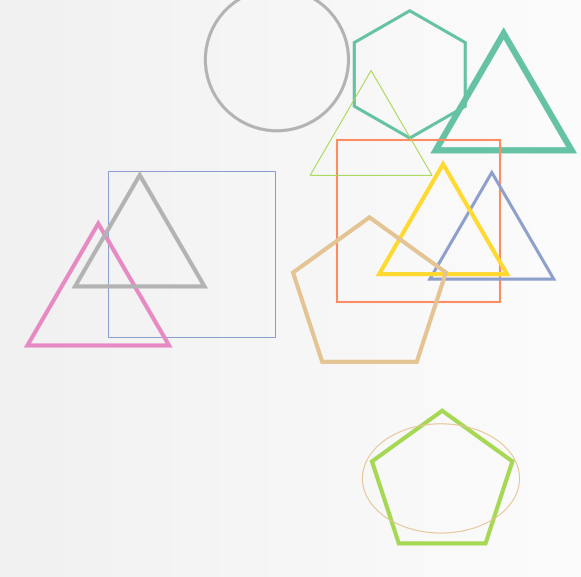[{"shape": "hexagon", "thickness": 1.5, "radius": 0.55, "center": [0.705, 0.87]}, {"shape": "triangle", "thickness": 3, "radius": 0.68, "center": [0.867, 0.806]}, {"shape": "square", "thickness": 1, "radius": 0.7, "center": [0.72, 0.617]}, {"shape": "triangle", "thickness": 1.5, "radius": 0.62, "center": [0.846, 0.577]}, {"shape": "square", "thickness": 0.5, "radius": 0.72, "center": [0.329, 0.56]}, {"shape": "triangle", "thickness": 2, "radius": 0.7, "center": [0.169, 0.471]}, {"shape": "triangle", "thickness": 0.5, "radius": 0.61, "center": [0.638, 0.756]}, {"shape": "pentagon", "thickness": 2, "radius": 0.63, "center": [0.761, 0.161]}, {"shape": "triangle", "thickness": 2, "radius": 0.64, "center": [0.762, 0.588]}, {"shape": "oval", "thickness": 0.5, "radius": 0.68, "center": [0.759, 0.171]}, {"shape": "pentagon", "thickness": 2, "radius": 0.69, "center": [0.636, 0.484]}, {"shape": "circle", "thickness": 1.5, "radius": 0.62, "center": [0.476, 0.896]}, {"shape": "triangle", "thickness": 2, "radius": 0.64, "center": [0.24, 0.567]}]